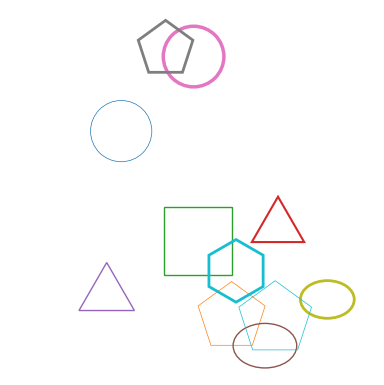[{"shape": "circle", "thickness": 0.5, "radius": 0.4, "center": [0.315, 0.659]}, {"shape": "pentagon", "thickness": 0.5, "radius": 0.46, "center": [0.602, 0.177]}, {"shape": "square", "thickness": 1, "radius": 0.44, "center": [0.513, 0.373]}, {"shape": "triangle", "thickness": 1.5, "radius": 0.39, "center": [0.722, 0.41]}, {"shape": "triangle", "thickness": 1, "radius": 0.42, "center": [0.277, 0.235]}, {"shape": "oval", "thickness": 1, "radius": 0.41, "center": [0.688, 0.102]}, {"shape": "circle", "thickness": 2.5, "radius": 0.39, "center": [0.503, 0.853]}, {"shape": "pentagon", "thickness": 2, "radius": 0.37, "center": [0.43, 0.873]}, {"shape": "oval", "thickness": 2, "radius": 0.35, "center": [0.85, 0.222]}, {"shape": "hexagon", "thickness": 2, "radius": 0.41, "center": [0.613, 0.296]}, {"shape": "pentagon", "thickness": 0.5, "radius": 0.5, "center": [0.715, 0.172]}]